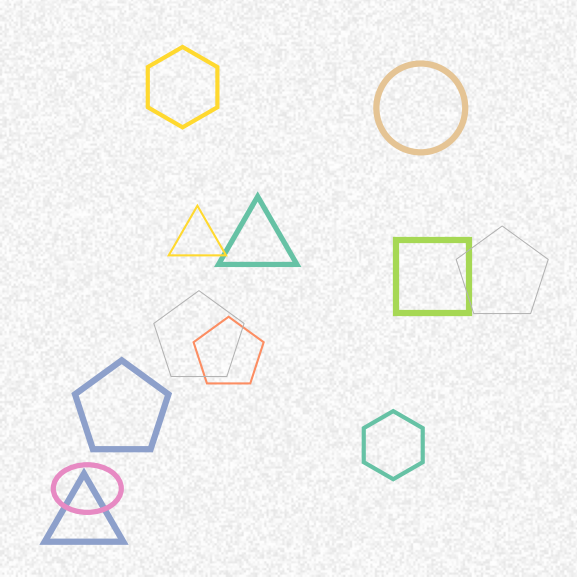[{"shape": "hexagon", "thickness": 2, "radius": 0.29, "center": [0.681, 0.228]}, {"shape": "triangle", "thickness": 2.5, "radius": 0.39, "center": [0.446, 0.58]}, {"shape": "pentagon", "thickness": 1, "radius": 0.32, "center": [0.396, 0.387]}, {"shape": "pentagon", "thickness": 3, "radius": 0.43, "center": [0.211, 0.29]}, {"shape": "triangle", "thickness": 3, "radius": 0.39, "center": [0.145, 0.1]}, {"shape": "oval", "thickness": 2.5, "radius": 0.29, "center": [0.151, 0.153]}, {"shape": "square", "thickness": 3, "radius": 0.32, "center": [0.749, 0.52]}, {"shape": "hexagon", "thickness": 2, "radius": 0.35, "center": [0.316, 0.848]}, {"shape": "triangle", "thickness": 1, "radius": 0.29, "center": [0.342, 0.586]}, {"shape": "circle", "thickness": 3, "radius": 0.38, "center": [0.729, 0.812]}, {"shape": "pentagon", "thickness": 0.5, "radius": 0.42, "center": [0.87, 0.524]}, {"shape": "pentagon", "thickness": 0.5, "radius": 0.41, "center": [0.345, 0.414]}]